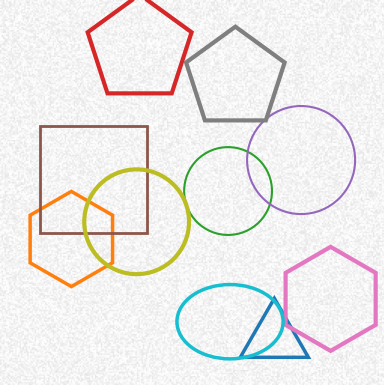[{"shape": "triangle", "thickness": 2.5, "radius": 0.51, "center": [0.713, 0.123]}, {"shape": "hexagon", "thickness": 2.5, "radius": 0.62, "center": [0.185, 0.379]}, {"shape": "circle", "thickness": 1.5, "radius": 0.57, "center": [0.592, 0.504]}, {"shape": "pentagon", "thickness": 3, "radius": 0.71, "center": [0.363, 0.872]}, {"shape": "circle", "thickness": 1.5, "radius": 0.7, "center": [0.782, 0.584]}, {"shape": "square", "thickness": 2, "radius": 0.7, "center": [0.243, 0.535]}, {"shape": "hexagon", "thickness": 3, "radius": 0.68, "center": [0.859, 0.224]}, {"shape": "pentagon", "thickness": 3, "radius": 0.67, "center": [0.611, 0.796]}, {"shape": "circle", "thickness": 3, "radius": 0.68, "center": [0.355, 0.424]}, {"shape": "oval", "thickness": 2.5, "radius": 0.69, "center": [0.597, 0.164]}]